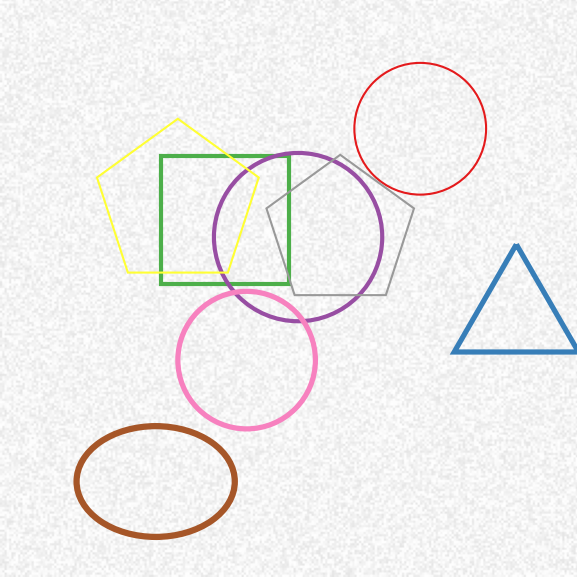[{"shape": "circle", "thickness": 1, "radius": 0.57, "center": [0.728, 0.776]}, {"shape": "triangle", "thickness": 2.5, "radius": 0.62, "center": [0.894, 0.452]}, {"shape": "square", "thickness": 2, "radius": 0.56, "center": [0.389, 0.618]}, {"shape": "circle", "thickness": 2, "radius": 0.73, "center": [0.516, 0.589]}, {"shape": "pentagon", "thickness": 1, "radius": 0.74, "center": [0.308, 0.646]}, {"shape": "oval", "thickness": 3, "radius": 0.68, "center": [0.27, 0.165]}, {"shape": "circle", "thickness": 2.5, "radius": 0.6, "center": [0.427, 0.376]}, {"shape": "pentagon", "thickness": 1, "radius": 0.67, "center": [0.589, 0.597]}]